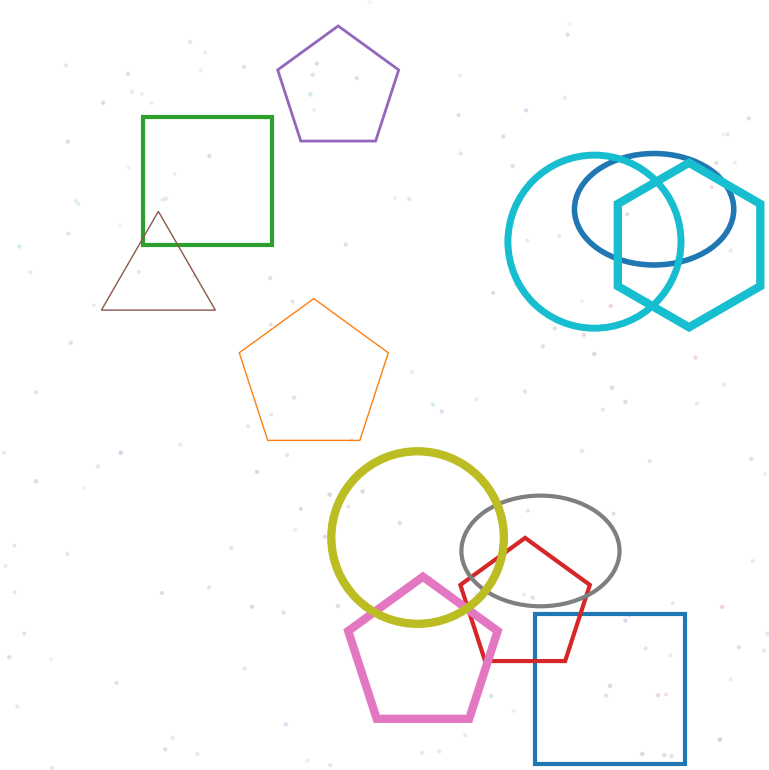[{"shape": "oval", "thickness": 2, "radius": 0.52, "center": [0.849, 0.728]}, {"shape": "square", "thickness": 1.5, "radius": 0.49, "center": [0.792, 0.105]}, {"shape": "pentagon", "thickness": 0.5, "radius": 0.51, "center": [0.408, 0.51]}, {"shape": "square", "thickness": 1.5, "radius": 0.42, "center": [0.269, 0.764]}, {"shape": "pentagon", "thickness": 1.5, "radius": 0.44, "center": [0.682, 0.213]}, {"shape": "pentagon", "thickness": 1, "radius": 0.41, "center": [0.439, 0.884]}, {"shape": "triangle", "thickness": 0.5, "radius": 0.43, "center": [0.206, 0.64]}, {"shape": "pentagon", "thickness": 3, "radius": 0.51, "center": [0.549, 0.149]}, {"shape": "oval", "thickness": 1.5, "radius": 0.51, "center": [0.702, 0.284]}, {"shape": "circle", "thickness": 3, "radius": 0.56, "center": [0.542, 0.302]}, {"shape": "hexagon", "thickness": 3, "radius": 0.53, "center": [0.895, 0.682]}, {"shape": "circle", "thickness": 2.5, "radius": 0.56, "center": [0.772, 0.686]}]